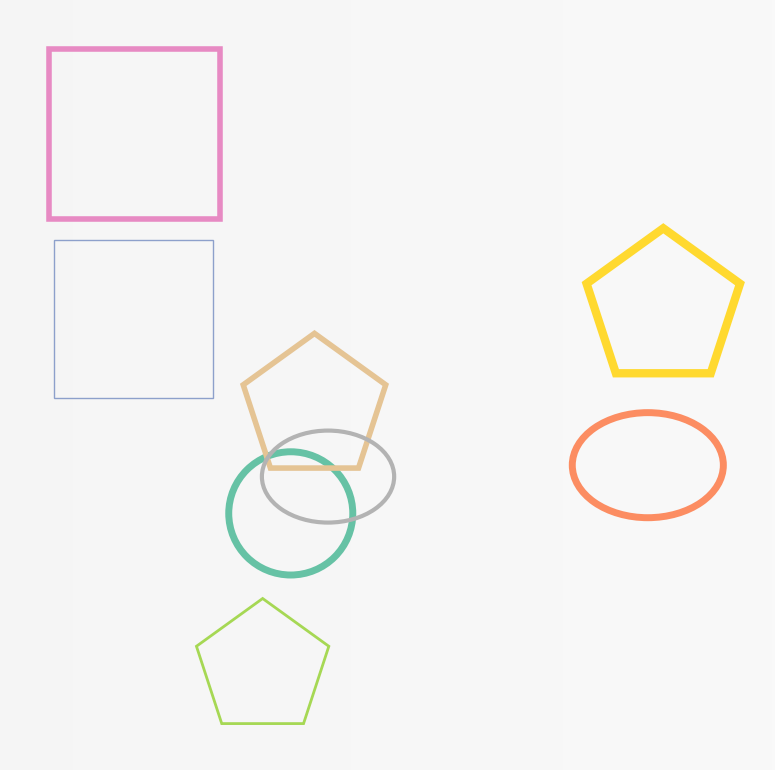[{"shape": "circle", "thickness": 2.5, "radius": 0.4, "center": [0.375, 0.333]}, {"shape": "oval", "thickness": 2.5, "radius": 0.49, "center": [0.836, 0.396]}, {"shape": "square", "thickness": 0.5, "radius": 0.51, "center": [0.172, 0.586]}, {"shape": "square", "thickness": 2, "radius": 0.55, "center": [0.174, 0.826]}, {"shape": "pentagon", "thickness": 1, "radius": 0.45, "center": [0.339, 0.133]}, {"shape": "pentagon", "thickness": 3, "radius": 0.52, "center": [0.856, 0.599]}, {"shape": "pentagon", "thickness": 2, "radius": 0.48, "center": [0.406, 0.47]}, {"shape": "oval", "thickness": 1.5, "radius": 0.43, "center": [0.423, 0.381]}]